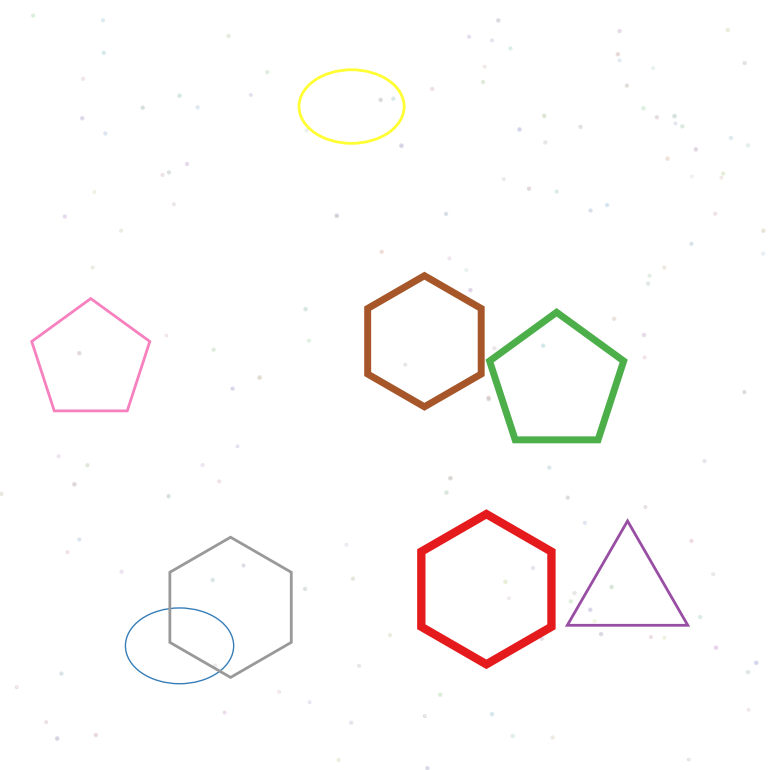[{"shape": "hexagon", "thickness": 3, "radius": 0.49, "center": [0.632, 0.235]}, {"shape": "oval", "thickness": 0.5, "radius": 0.35, "center": [0.233, 0.161]}, {"shape": "pentagon", "thickness": 2.5, "radius": 0.46, "center": [0.723, 0.503]}, {"shape": "triangle", "thickness": 1, "radius": 0.45, "center": [0.815, 0.233]}, {"shape": "oval", "thickness": 1, "radius": 0.34, "center": [0.457, 0.862]}, {"shape": "hexagon", "thickness": 2.5, "radius": 0.43, "center": [0.551, 0.557]}, {"shape": "pentagon", "thickness": 1, "radius": 0.4, "center": [0.118, 0.532]}, {"shape": "hexagon", "thickness": 1, "radius": 0.46, "center": [0.299, 0.211]}]